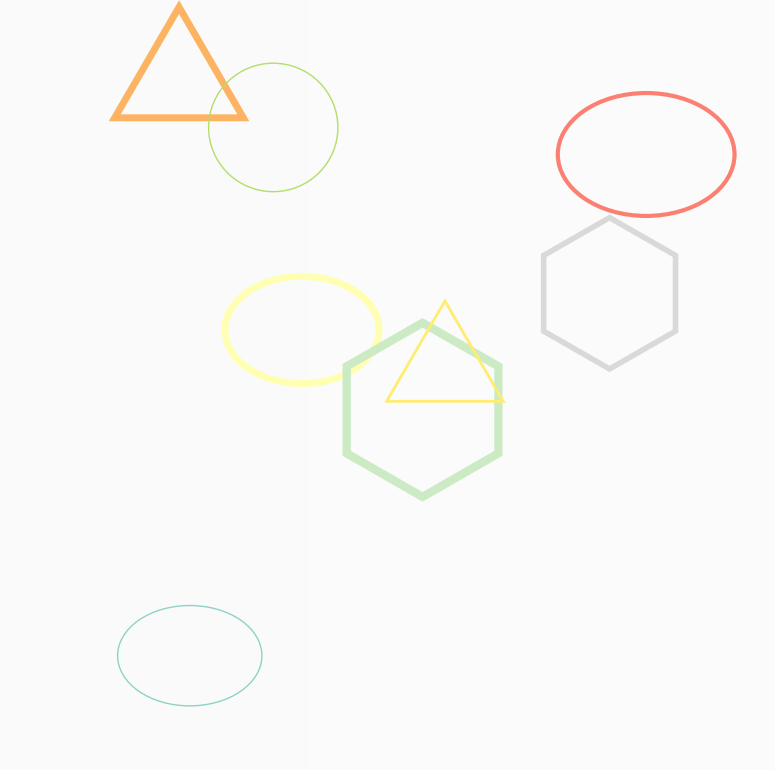[{"shape": "oval", "thickness": 0.5, "radius": 0.47, "center": [0.245, 0.148]}, {"shape": "oval", "thickness": 2.5, "radius": 0.5, "center": [0.39, 0.571]}, {"shape": "oval", "thickness": 1.5, "radius": 0.57, "center": [0.834, 0.799]}, {"shape": "triangle", "thickness": 2.5, "radius": 0.48, "center": [0.231, 0.895]}, {"shape": "circle", "thickness": 0.5, "radius": 0.42, "center": [0.353, 0.835]}, {"shape": "hexagon", "thickness": 2, "radius": 0.49, "center": [0.787, 0.619]}, {"shape": "hexagon", "thickness": 3, "radius": 0.57, "center": [0.545, 0.468]}, {"shape": "triangle", "thickness": 1, "radius": 0.43, "center": [0.574, 0.522]}]